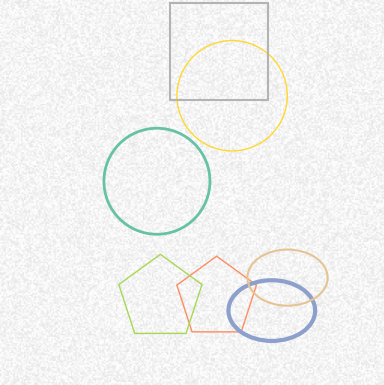[{"shape": "circle", "thickness": 2, "radius": 0.69, "center": [0.408, 0.529]}, {"shape": "pentagon", "thickness": 1, "radius": 0.54, "center": [0.563, 0.226]}, {"shape": "oval", "thickness": 3, "radius": 0.56, "center": [0.706, 0.193]}, {"shape": "pentagon", "thickness": 1, "radius": 0.57, "center": [0.417, 0.226]}, {"shape": "circle", "thickness": 1, "radius": 0.72, "center": [0.603, 0.751]}, {"shape": "oval", "thickness": 1.5, "radius": 0.52, "center": [0.747, 0.279]}, {"shape": "square", "thickness": 1.5, "radius": 0.63, "center": [0.569, 0.867]}]